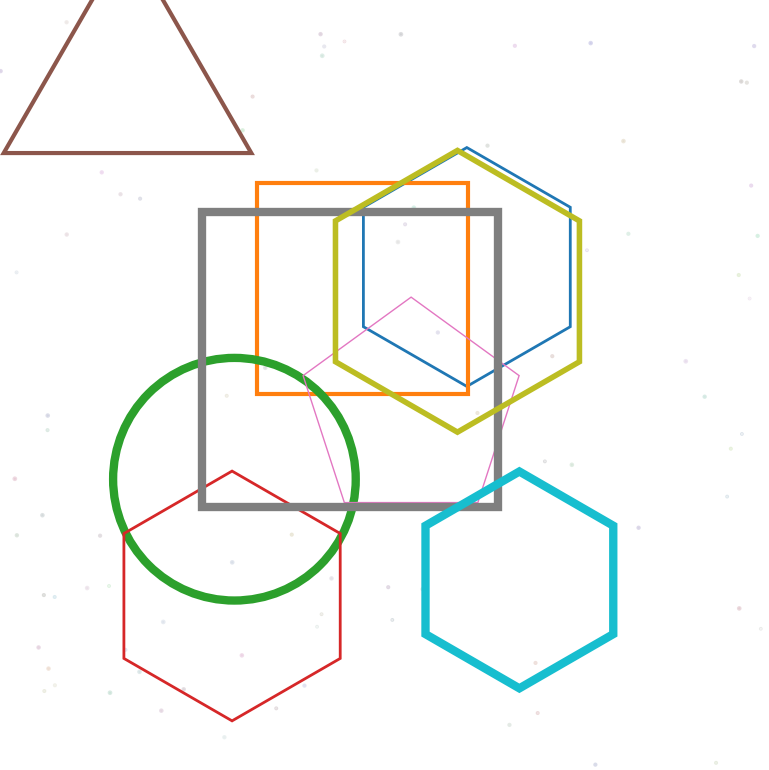[{"shape": "hexagon", "thickness": 1, "radius": 0.78, "center": [0.606, 0.653]}, {"shape": "square", "thickness": 1.5, "radius": 0.68, "center": [0.47, 0.625]}, {"shape": "circle", "thickness": 3, "radius": 0.79, "center": [0.304, 0.378]}, {"shape": "hexagon", "thickness": 1, "radius": 0.81, "center": [0.301, 0.226]}, {"shape": "triangle", "thickness": 1.5, "radius": 0.93, "center": [0.166, 0.894]}, {"shape": "pentagon", "thickness": 0.5, "radius": 0.74, "center": [0.534, 0.467]}, {"shape": "square", "thickness": 3, "radius": 0.96, "center": [0.454, 0.533]}, {"shape": "hexagon", "thickness": 2, "radius": 0.91, "center": [0.594, 0.622]}, {"shape": "hexagon", "thickness": 3, "radius": 0.7, "center": [0.675, 0.247]}]